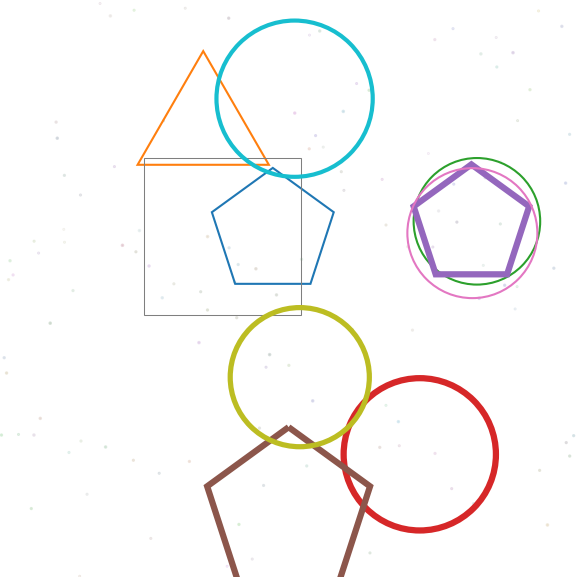[{"shape": "pentagon", "thickness": 1, "radius": 0.55, "center": [0.472, 0.597]}, {"shape": "triangle", "thickness": 1, "radius": 0.66, "center": [0.352, 0.779]}, {"shape": "circle", "thickness": 1, "radius": 0.55, "center": [0.826, 0.616]}, {"shape": "circle", "thickness": 3, "radius": 0.66, "center": [0.727, 0.212]}, {"shape": "pentagon", "thickness": 3, "radius": 0.53, "center": [0.816, 0.609]}, {"shape": "pentagon", "thickness": 3, "radius": 0.74, "center": [0.5, 0.111]}, {"shape": "circle", "thickness": 1, "radius": 0.56, "center": [0.818, 0.595]}, {"shape": "square", "thickness": 0.5, "radius": 0.68, "center": [0.385, 0.59]}, {"shape": "circle", "thickness": 2.5, "radius": 0.6, "center": [0.519, 0.346]}, {"shape": "circle", "thickness": 2, "radius": 0.68, "center": [0.51, 0.828]}]